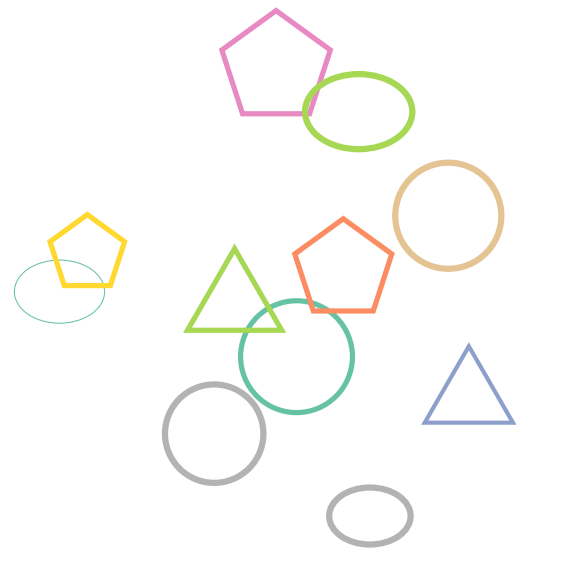[{"shape": "oval", "thickness": 0.5, "radius": 0.39, "center": [0.103, 0.494]}, {"shape": "circle", "thickness": 2.5, "radius": 0.48, "center": [0.513, 0.382]}, {"shape": "pentagon", "thickness": 2.5, "radius": 0.44, "center": [0.594, 0.532]}, {"shape": "triangle", "thickness": 2, "radius": 0.44, "center": [0.812, 0.311]}, {"shape": "pentagon", "thickness": 2.5, "radius": 0.49, "center": [0.478, 0.882]}, {"shape": "triangle", "thickness": 2.5, "radius": 0.47, "center": [0.406, 0.474]}, {"shape": "oval", "thickness": 3, "radius": 0.46, "center": [0.621, 0.806]}, {"shape": "pentagon", "thickness": 2.5, "radius": 0.34, "center": [0.151, 0.56]}, {"shape": "circle", "thickness": 3, "radius": 0.46, "center": [0.776, 0.626]}, {"shape": "oval", "thickness": 3, "radius": 0.35, "center": [0.64, 0.106]}, {"shape": "circle", "thickness": 3, "radius": 0.43, "center": [0.371, 0.248]}]